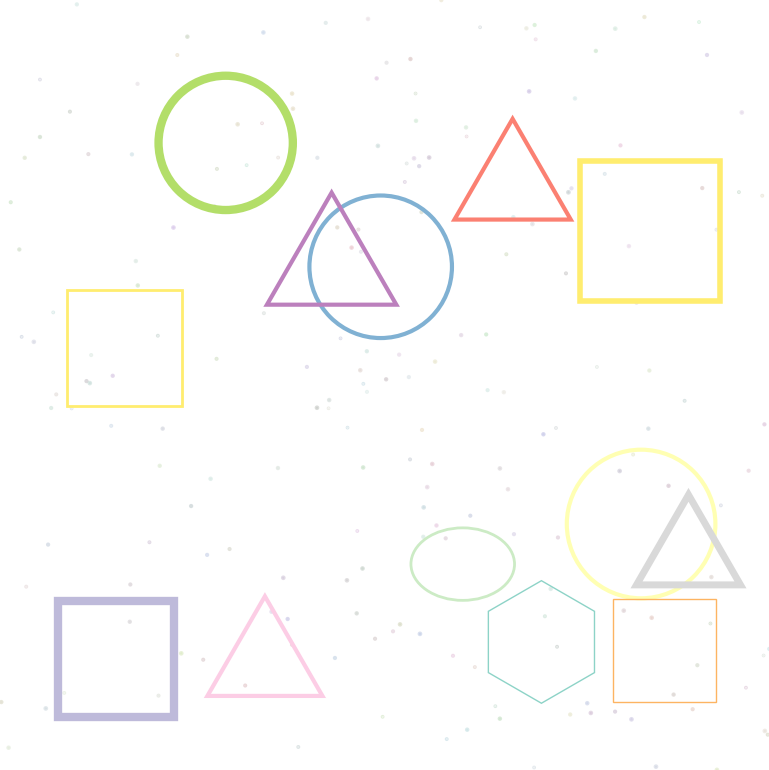[{"shape": "hexagon", "thickness": 0.5, "radius": 0.4, "center": [0.703, 0.166]}, {"shape": "circle", "thickness": 1.5, "radius": 0.48, "center": [0.833, 0.319]}, {"shape": "square", "thickness": 3, "radius": 0.38, "center": [0.151, 0.144]}, {"shape": "triangle", "thickness": 1.5, "radius": 0.44, "center": [0.666, 0.758]}, {"shape": "circle", "thickness": 1.5, "radius": 0.46, "center": [0.494, 0.654]}, {"shape": "square", "thickness": 0.5, "radius": 0.33, "center": [0.862, 0.155]}, {"shape": "circle", "thickness": 3, "radius": 0.44, "center": [0.293, 0.814]}, {"shape": "triangle", "thickness": 1.5, "radius": 0.43, "center": [0.344, 0.139]}, {"shape": "triangle", "thickness": 2.5, "radius": 0.39, "center": [0.894, 0.279]}, {"shape": "triangle", "thickness": 1.5, "radius": 0.49, "center": [0.431, 0.653]}, {"shape": "oval", "thickness": 1, "radius": 0.34, "center": [0.601, 0.267]}, {"shape": "square", "thickness": 2, "radius": 0.45, "center": [0.844, 0.7]}, {"shape": "square", "thickness": 1, "radius": 0.38, "center": [0.162, 0.548]}]